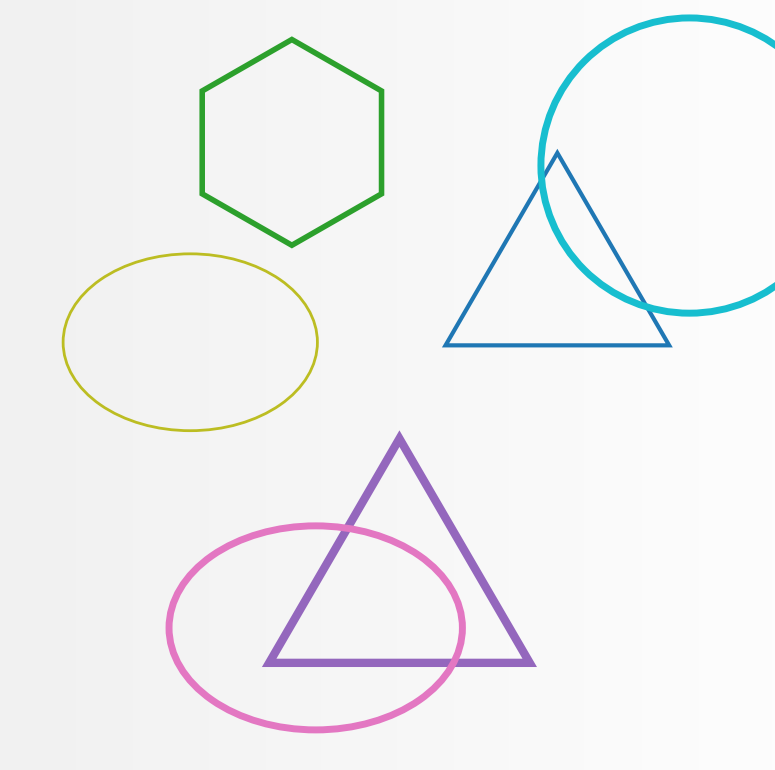[{"shape": "triangle", "thickness": 1.5, "radius": 0.83, "center": [0.719, 0.635]}, {"shape": "hexagon", "thickness": 2, "radius": 0.67, "center": [0.377, 0.815]}, {"shape": "triangle", "thickness": 3, "radius": 0.97, "center": [0.515, 0.236]}, {"shape": "oval", "thickness": 2.5, "radius": 0.95, "center": [0.407, 0.185]}, {"shape": "oval", "thickness": 1, "radius": 0.82, "center": [0.246, 0.556]}, {"shape": "circle", "thickness": 2.5, "radius": 0.96, "center": [0.89, 0.785]}]